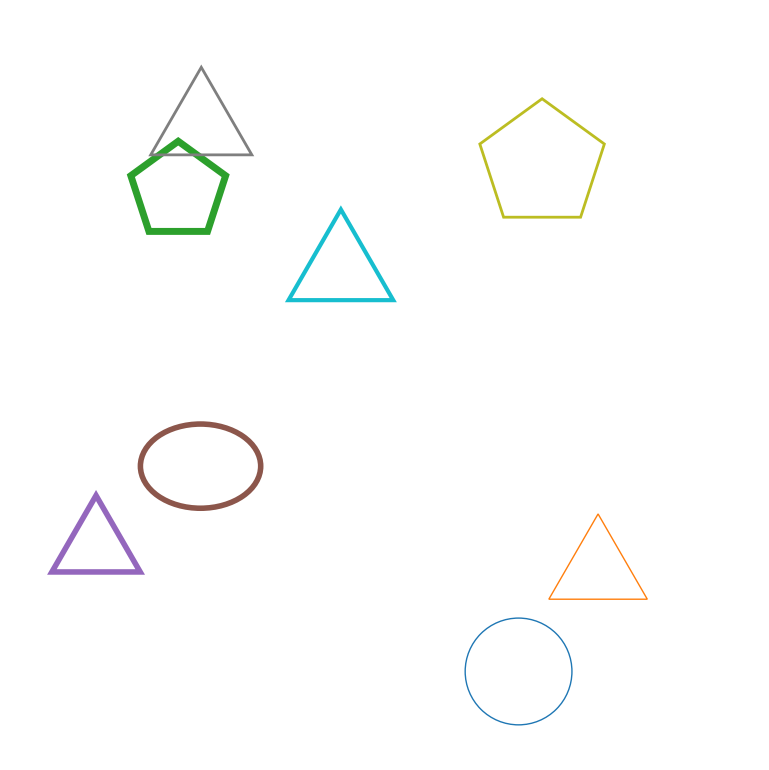[{"shape": "circle", "thickness": 0.5, "radius": 0.35, "center": [0.673, 0.128]}, {"shape": "triangle", "thickness": 0.5, "radius": 0.37, "center": [0.777, 0.259]}, {"shape": "pentagon", "thickness": 2.5, "radius": 0.32, "center": [0.231, 0.752]}, {"shape": "triangle", "thickness": 2, "radius": 0.33, "center": [0.125, 0.29]}, {"shape": "oval", "thickness": 2, "radius": 0.39, "center": [0.26, 0.395]}, {"shape": "triangle", "thickness": 1, "radius": 0.38, "center": [0.261, 0.837]}, {"shape": "pentagon", "thickness": 1, "radius": 0.43, "center": [0.704, 0.787]}, {"shape": "triangle", "thickness": 1.5, "radius": 0.39, "center": [0.443, 0.649]}]